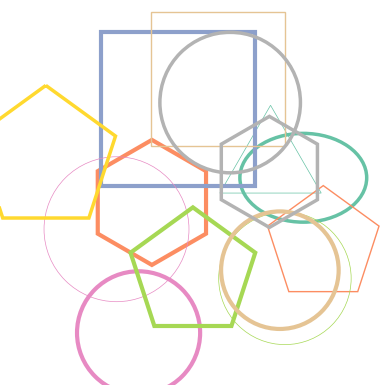[{"shape": "oval", "thickness": 2.5, "radius": 0.82, "center": [0.788, 0.538]}, {"shape": "triangle", "thickness": 0.5, "radius": 0.76, "center": [0.703, 0.575]}, {"shape": "hexagon", "thickness": 3, "radius": 0.81, "center": [0.395, 0.474]}, {"shape": "pentagon", "thickness": 1, "radius": 0.76, "center": [0.84, 0.366]}, {"shape": "square", "thickness": 3, "radius": 1.0, "center": [0.463, 0.716]}, {"shape": "circle", "thickness": 3, "radius": 0.8, "center": [0.36, 0.135]}, {"shape": "circle", "thickness": 0.5, "radius": 0.94, "center": [0.303, 0.405]}, {"shape": "circle", "thickness": 0.5, "radius": 0.86, "center": [0.74, 0.277]}, {"shape": "pentagon", "thickness": 3, "radius": 0.85, "center": [0.501, 0.291]}, {"shape": "pentagon", "thickness": 2.5, "radius": 0.95, "center": [0.119, 0.588]}, {"shape": "circle", "thickness": 3, "radius": 0.76, "center": [0.727, 0.298]}, {"shape": "square", "thickness": 1, "radius": 0.87, "center": [0.567, 0.796]}, {"shape": "circle", "thickness": 2.5, "radius": 0.91, "center": [0.598, 0.734]}, {"shape": "hexagon", "thickness": 2.5, "radius": 0.72, "center": [0.7, 0.553]}]